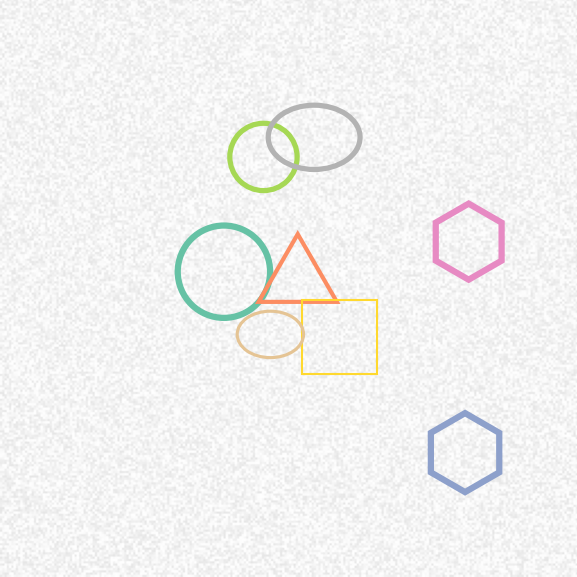[{"shape": "circle", "thickness": 3, "radius": 0.4, "center": [0.388, 0.529]}, {"shape": "triangle", "thickness": 2, "radius": 0.39, "center": [0.516, 0.516]}, {"shape": "hexagon", "thickness": 3, "radius": 0.34, "center": [0.805, 0.215]}, {"shape": "hexagon", "thickness": 3, "radius": 0.33, "center": [0.812, 0.581]}, {"shape": "circle", "thickness": 2.5, "radius": 0.29, "center": [0.456, 0.727]}, {"shape": "square", "thickness": 1, "radius": 0.32, "center": [0.588, 0.415]}, {"shape": "oval", "thickness": 1.5, "radius": 0.29, "center": [0.468, 0.42]}, {"shape": "oval", "thickness": 2.5, "radius": 0.4, "center": [0.544, 0.761]}]